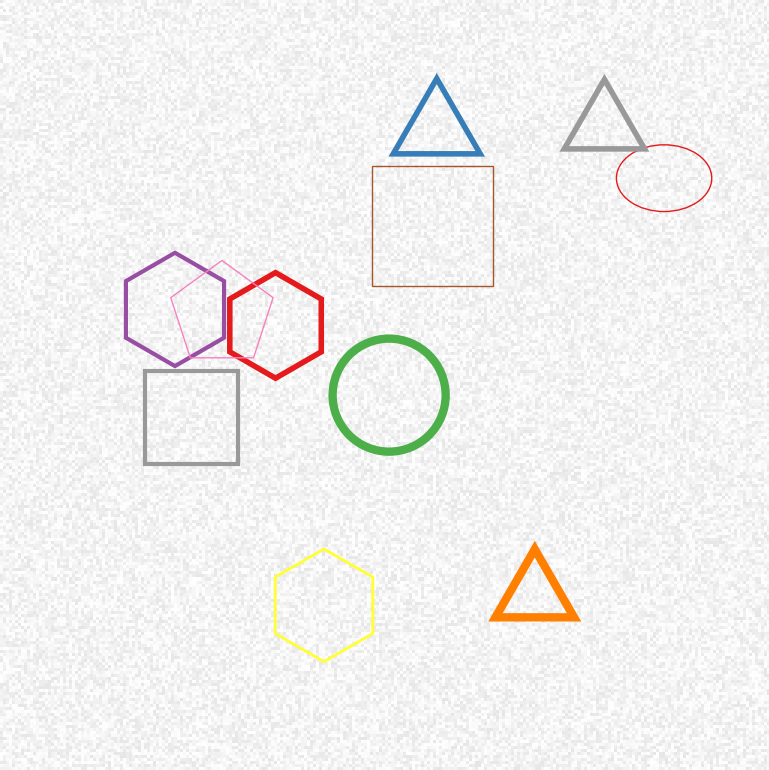[{"shape": "hexagon", "thickness": 2, "radius": 0.34, "center": [0.358, 0.577]}, {"shape": "oval", "thickness": 0.5, "radius": 0.31, "center": [0.862, 0.769]}, {"shape": "triangle", "thickness": 2, "radius": 0.33, "center": [0.567, 0.833]}, {"shape": "circle", "thickness": 3, "radius": 0.37, "center": [0.505, 0.487]}, {"shape": "hexagon", "thickness": 1.5, "radius": 0.37, "center": [0.227, 0.598]}, {"shape": "triangle", "thickness": 3, "radius": 0.29, "center": [0.695, 0.228]}, {"shape": "hexagon", "thickness": 1, "radius": 0.37, "center": [0.421, 0.214]}, {"shape": "square", "thickness": 0.5, "radius": 0.39, "center": [0.562, 0.707]}, {"shape": "pentagon", "thickness": 0.5, "radius": 0.35, "center": [0.288, 0.592]}, {"shape": "square", "thickness": 1.5, "radius": 0.3, "center": [0.249, 0.458]}, {"shape": "triangle", "thickness": 2, "radius": 0.3, "center": [0.785, 0.837]}]